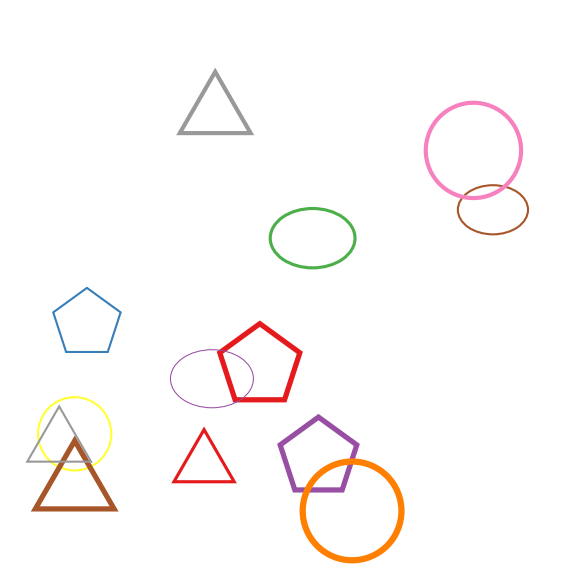[{"shape": "pentagon", "thickness": 2.5, "radius": 0.36, "center": [0.45, 0.366]}, {"shape": "triangle", "thickness": 1.5, "radius": 0.3, "center": [0.353, 0.195]}, {"shape": "pentagon", "thickness": 1, "radius": 0.31, "center": [0.151, 0.439]}, {"shape": "oval", "thickness": 1.5, "radius": 0.37, "center": [0.541, 0.587]}, {"shape": "pentagon", "thickness": 2.5, "radius": 0.35, "center": [0.551, 0.207]}, {"shape": "oval", "thickness": 0.5, "radius": 0.36, "center": [0.367, 0.343]}, {"shape": "circle", "thickness": 3, "radius": 0.43, "center": [0.61, 0.114]}, {"shape": "circle", "thickness": 1, "radius": 0.32, "center": [0.129, 0.248]}, {"shape": "triangle", "thickness": 2.5, "radius": 0.39, "center": [0.129, 0.157]}, {"shape": "oval", "thickness": 1, "radius": 0.3, "center": [0.854, 0.636]}, {"shape": "circle", "thickness": 2, "radius": 0.41, "center": [0.82, 0.739]}, {"shape": "triangle", "thickness": 2, "radius": 0.35, "center": [0.373, 0.804]}, {"shape": "triangle", "thickness": 1, "radius": 0.32, "center": [0.102, 0.232]}]